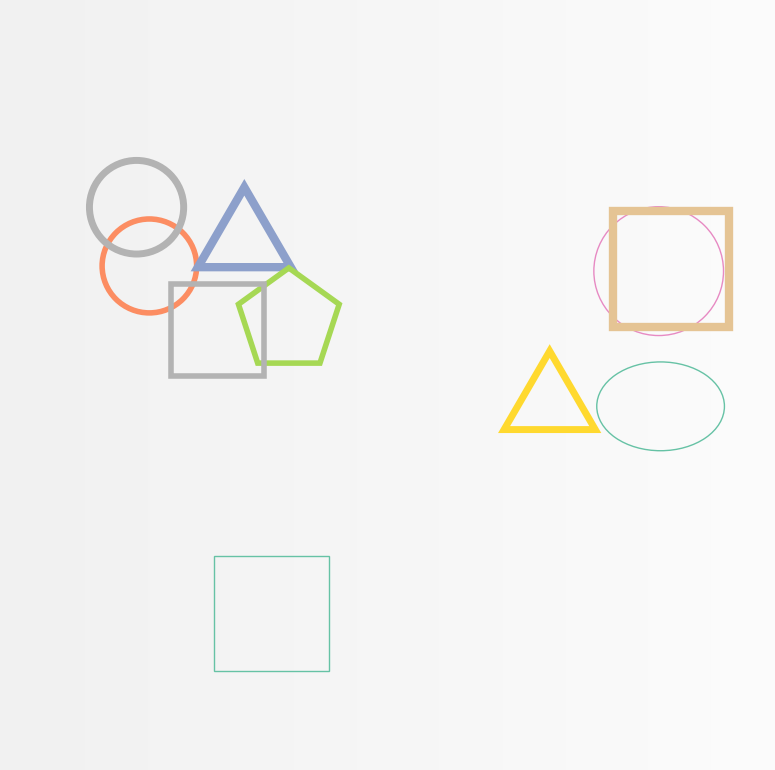[{"shape": "oval", "thickness": 0.5, "radius": 0.41, "center": [0.852, 0.472]}, {"shape": "square", "thickness": 0.5, "radius": 0.37, "center": [0.35, 0.203]}, {"shape": "circle", "thickness": 2, "radius": 0.3, "center": [0.193, 0.655]}, {"shape": "triangle", "thickness": 3, "radius": 0.35, "center": [0.315, 0.688]}, {"shape": "circle", "thickness": 0.5, "radius": 0.42, "center": [0.85, 0.648]}, {"shape": "pentagon", "thickness": 2, "radius": 0.34, "center": [0.373, 0.584]}, {"shape": "triangle", "thickness": 2.5, "radius": 0.34, "center": [0.709, 0.476]}, {"shape": "square", "thickness": 3, "radius": 0.38, "center": [0.866, 0.651]}, {"shape": "square", "thickness": 2, "radius": 0.3, "center": [0.28, 0.571]}, {"shape": "circle", "thickness": 2.5, "radius": 0.3, "center": [0.176, 0.731]}]